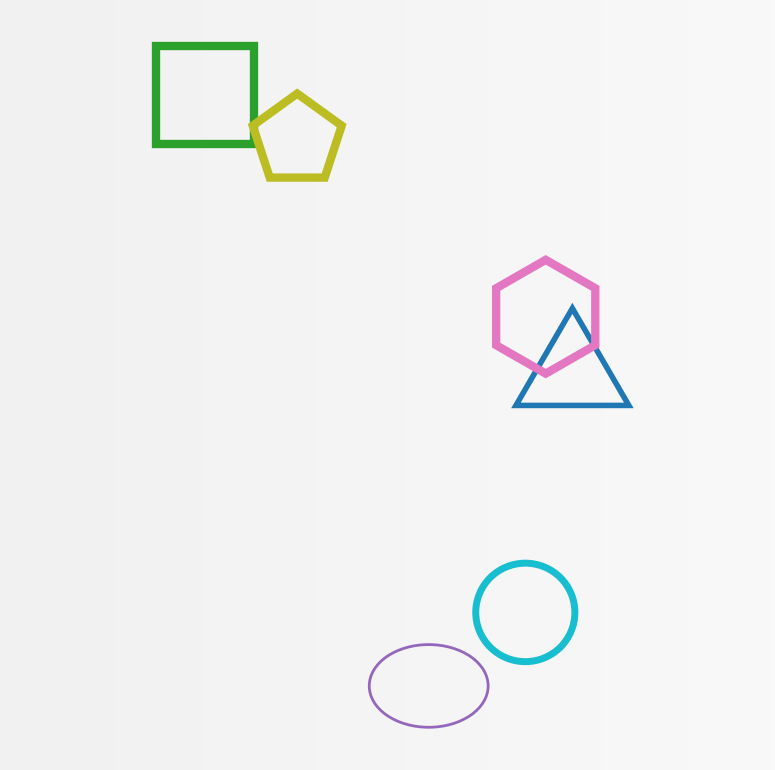[{"shape": "triangle", "thickness": 2, "radius": 0.42, "center": [0.739, 0.516]}, {"shape": "square", "thickness": 3, "radius": 0.32, "center": [0.264, 0.877]}, {"shape": "oval", "thickness": 1, "radius": 0.38, "center": [0.553, 0.109]}, {"shape": "hexagon", "thickness": 3, "radius": 0.37, "center": [0.704, 0.589]}, {"shape": "pentagon", "thickness": 3, "radius": 0.3, "center": [0.384, 0.818]}, {"shape": "circle", "thickness": 2.5, "radius": 0.32, "center": [0.678, 0.205]}]